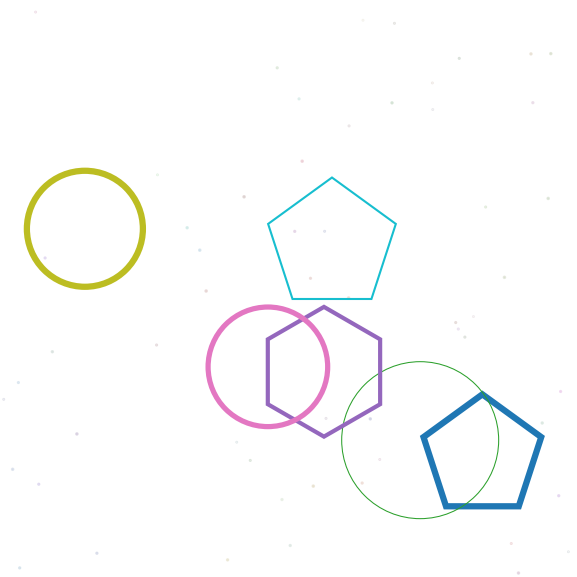[{"shape": "pentagon", "thickness": 3, "radius": 0.54, "center": [0.835, 0.209]}, {"shape": "circle", "thickness": 0.5, "radius": 0.68, "center": [0.728, 0.237]}, {"shape": "hexagon", "thickness": 2, "radius": 0.56, "center": [0.561, 0.355]}, {"shape": "circle", "thickness": 2.5, "radius": 0.52, "center": [0.464, 0.364]}, {"shape": "circle", "thickness": 3, "radius": 0.5, "center": [0.147, 0.603]}, {"shape": "pentagon", "thickness": 1, "radius": 0.58, "center": [0.575, 0.575]}]